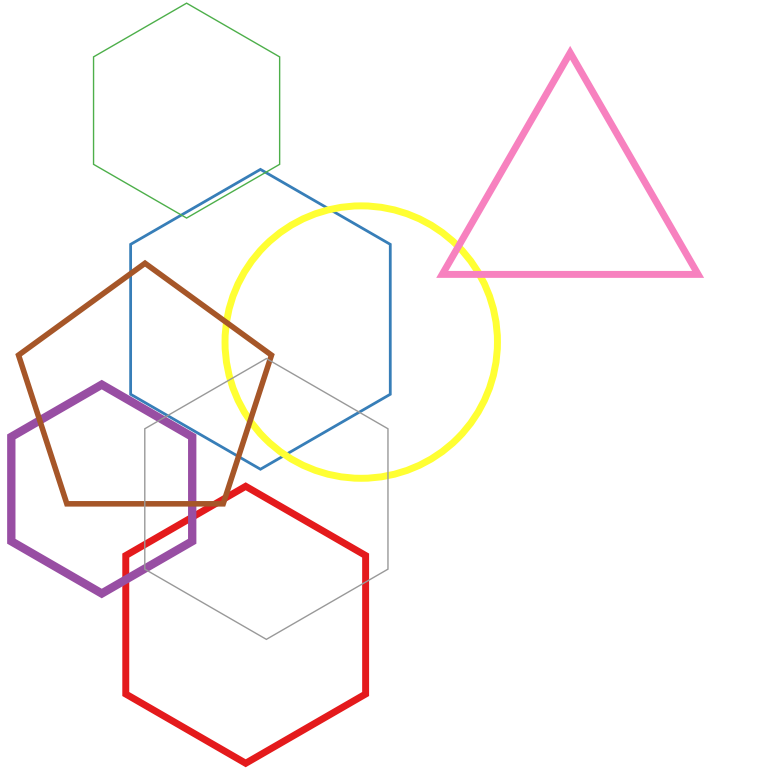[{"shape": "hexagon", "thickness": 2.5, "radius": 0.9, "center": [0.319, 0.189]}, {"shape": "hexagon", "thickness": 1, "radius": 0.97, "center": [0.338, 0.585]}, {"shape": "hexagon", "thickness": 0.5, "radius": 0.7, "center": [0.242, 0.856]}, {"shape": "hexagon", "thickness": 3, "radius": 0.68, "center": [0.132, 0.365]}, {"shape": "circle", "thickness": 2.5, "radius": 0.88, "center": [0.469, 0.556]}, {"shape": "pentagon", "thickness": 2, "radius": 0.86, "center": [0.188, 0.485]}, {"shape": "triangle", "thickness": 2.5, "radius": 0.96, "center": [0.74, 0.74]}, {"shape": "hexagon", "thickness": 0.5, "radius": 0.91, "center": [0.346, 0.352]}]